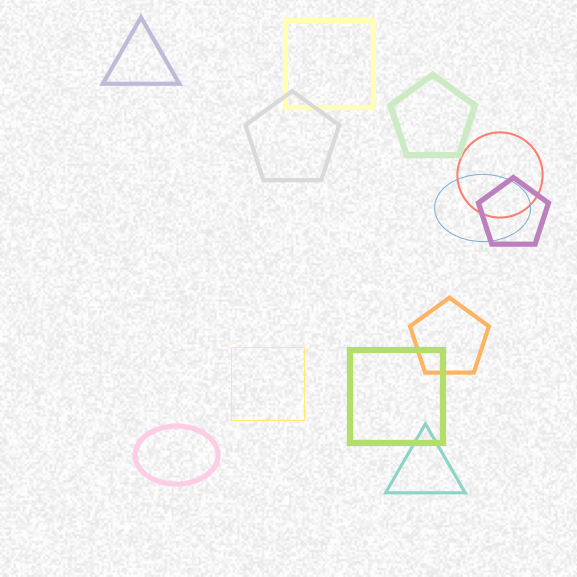[{"shape": "triangle", "thickness": 1.5, "radius": 0.4, "center": [0.737, 0.186]}, {"shape": "square", "thickness": 2.5, "radius": 0.38, "center": [0.57, 0.889]}, {"shape": "triangle", "thickness": 2, "radius": 0.38, "center": [0.244, 0.892]}, {"shape": "circle", "thickness": 1, "radius": 0.37, "center": [0.866, 0.696]}, {"shape": "oval", "thickness": 0.5, "radius": 0.42, "center": [0.836, 0.639]}, {"shape": "pentagon", "thickness": 2, "radius": 0.36, "center": [0.778, 0.412]}, {"shape": "square", "thickness": 3, "radius": 0.4, "center": [0.687, 0.313]}, {"shape": "oval", "thickness": 2.5, "radius": 0.36, "center": [0.306, 0.211]}, {"shape": "pentagon", "thickness": 2, "radius": 0.43, "center": [0.506, 0.756]}, {"shape": "pentagon", "thickness": 2.5, "radius": 0.32, "center": [0.889, 0.628]}, {"shape": "pentagon", "thickness": 3, "radius": 0.38, "center": [0.749, 0.793]}, {"shape": "square", "thickness": 0.5, "radius": 0.32, "center": [0.463, 0.335]}]